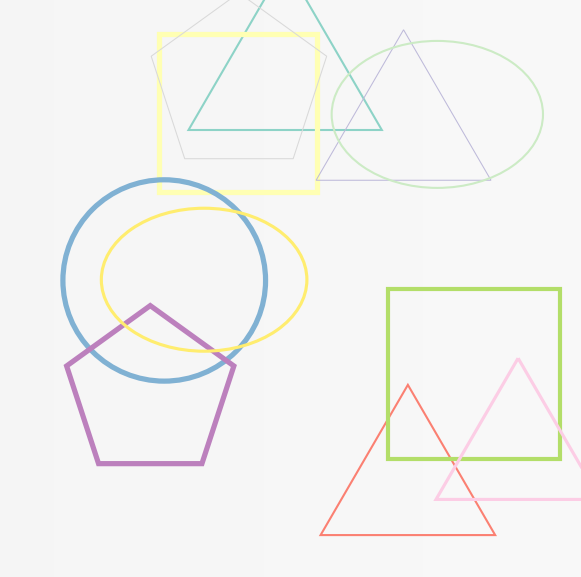[{"shape": "triangle", "thickness": 1, "radius": 0.96, "center": [0.491, 0.87]}, {"shape": "square", "thickness": 2.5, "radius": 0.68, "center": [0.409, 0.803]}, {"shape": "triangle", "thickness": 0.5, "radius": 0.87, "center": [0.694, 0.774]}, {"shape": "triangle", "thickness": 1, "radius": 0.87, "center": [0.702, 0.159]}, {"shape": "circle", "thickness": 2.5, "radius": 0.87, "center": [0.283, 0.513]}, {"shape": "square", "thickness": 2, "radius": 0.74, "center": [0.815, 0.352]}, {"shape": "triangle", "thickness": 1.5, "radius": 0.82, "center": [0.891, 0.216]}, {"shape": "pentagon", "thickness": 0.5, "radius": 0.79, "center": [0.411, 0.853]}, {"shape": "pentagon", "thickness": 2.5, "radius": 0.76, "center": [0.258, 0.319]}, {"shape": "oval", "thickness": 1, "radius": 0.91, "center": [0.752, 0.801]}, {"shape": "oval", "thickness": 1.5, "radius": 0.88, "center": [0.351, 0.515]}]